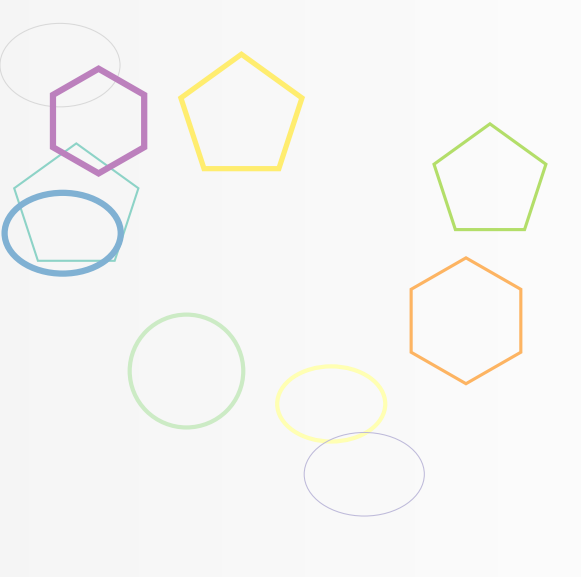[{"shape": "pentagon", "thickness": 1, "radius": 0.56, "center": [0.131, 0.638]}, {"shape": "oval", "thickness": 2, "radius": 0.46, "center": [0.57, 0.3]}, {"shape": "oval", "thickness": 0.5, "radius": 0.52, "center": [0.627, 0.178]}, {"shape": "oval", "thickness": 3, "radius": 0.5, "center": [0.108, 0.595]}, {"shape": "hexagon", "thickness": 1.5, "radius": 0.54, "center": [0.802, 0.444]}, {"shape": "pentagon", "thickness": 1.5, "radius": 0.51, "center": [0.843, 0.683]}, {"shape": "oval", "thickness": 0.5, "radius": 0.52, "center": [0.103, 0.886]}, {"shape": "hexagon", "thickness": 3, "radius": 0.45, "center": [0.17, 0.79]}, {"shape": "circle", "thickness": 2, "radius": 0.49, "center": [0.321, 0.357]}, {"shape": "pentagon", "thickness": 2.5, "radius": 0.55, "center": [0.415, 0.796]}]